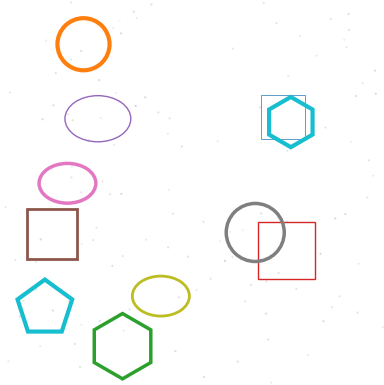[{"shape": "square", "thickness": 0.5, "radius": 0.29, "center": [0.734, 0.696]}, {"shape": "circle", "thickness": 3, "radius": 0.34, "center": [0.217, 0.885]}, {"shape": "hexagon", "thickness": 2.5, "radius": 0.42, "center": [0.318, 0.101]}, {"shape": "square", "thickness": 1, "radius": 0.37, "center": [0.744, 0.349]}, {"shape": "oval", "thickness": 1, "radius": 0.43, "center": [0.254, 0.692]}, {"shape": "square", "thickness": 2, "radius": 0.32, "center": [0.136, 0.393]}, {"shape": "oval", "thickness": 2.5, "radius": 0.37, "center": [0.175, 0.524]}, {"shape": "circle", "thickness": 2.5, "radius": 0.38, "center": [0.663, 0.396]}, {"shape": "oval", "thickness": 2, "radius": 0.37, "center": [0.418, 0.231]}, {"shape": "hexagon", "thickness": 3, "radius": 0.33, "center": [0.755, 0.683]}, {"shape": "pentagon", "thickness": 3, "radius": 0.37, "center": [0.117, 0.199]}]